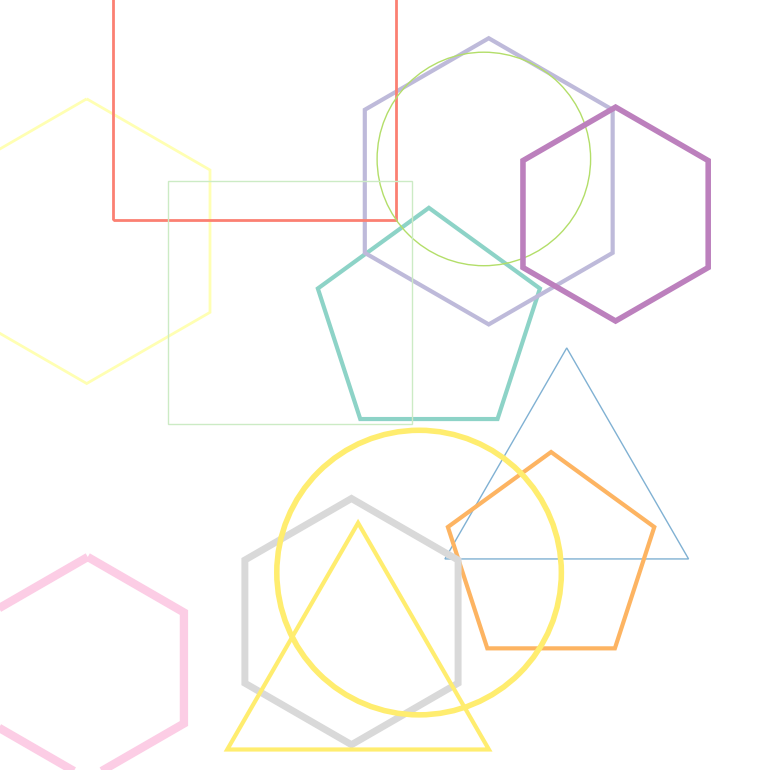[{"shape": "pentagon", "thickness": 1.5, "radius": 0.76, "center": [0.557, 0.578]}, {"shape": "hexagon", "thickness": 1, "radius": 0.92, "center": [0.113, 0.687]}, {"shape": "hexagon", "thickness": 1.5, "radius": 0.93, "center": [0.635, 0.765]}, {"shape": "square", "thickness": 1, "radius": 0.92, "center": [0.331, 0.898]}, {"shape": "triangle", "thickness": 0.5, "radius": 0.91, "center": [0.736, 0.365]}, {"shape": "pentagon", "thickness": 1.5, "radius": 0.7, "center": [0.716, 0.272]}, {"shape": "circle", "thickness": 0.5, "radius": 0.69, "center": [0.628, 0.794]}, {"shape": "hexagon", "thickness": 3, "radius": 0.72, "center": [0.114, 0.132]}, {"shape": "hexagon", "thickness": 2.5, "radius": 0.8, "center": [0.456, 0.193]}, {"shape": "hexagon", "thickness": 2, "radius": 0.69, "center": [0.799, 0.722]}, {"shape": "square", "thickness": 0.5, "radius": 0.79, "center": [0.376, 0.607]}, {"shape": "circle", "thickness": 2, "radius": 0.92, "center": [0.544, 0.256]}, {"shape": "triangle", "thickness": 1.5, "radius": 0.98, "center": [0.465, 0.125]}]